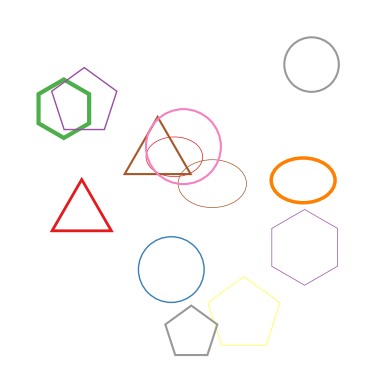[{"shape": "triangle", "thickness": 2, "radius": 0.44, "center": [0.212, 0.445]}, {"shape": "oval", "thickness": 0.5, "radius": 0.37, "center": [0.453, 0.593]}, {"shape": "circle", "thickness": 1, "radius": 0.43, "center": [0.445, 0.3]}, {"shape": "hexagon", "thickness": 3, "radius": 0.38, "center": [0.166, 0.718]}, {"shape": "hexagon", "thickness": 0.5, "radius": 0.49, "center": [0.791, 0.358]}, {"shape": "pentagon", "thickness": 1, "radius": 0.44, "center": [0.219, 0.736]}, {"shape": "oval", "thickness": 2.5, "radius": 0.41, "center": [0.787, 0.532]}, {"shape": "pentagon", "thickness": 0.5, "radius": 0.49, "center": [0.634, 0.183]}, {"shape": "oval", "thickness": 0.5, "radius": 0.44, "center": [0.551, 0.523]}, {"shape": "triangle", "thickness": 1.5, "radius": 0.49, "center": [0.409, 0.597]}, {"shape": "circle", "thickness": 1.5, "radius": 0.49, "center": [0.476, 0.619]}, {"shape": "pentagon", "thickness": 1.5, "radius": 0.36, "center": [0.497, 0.135]}, {"shape": "circle", "thickness": 1.5, "radius": 0.35, "center": [0.809, 0.832]}]